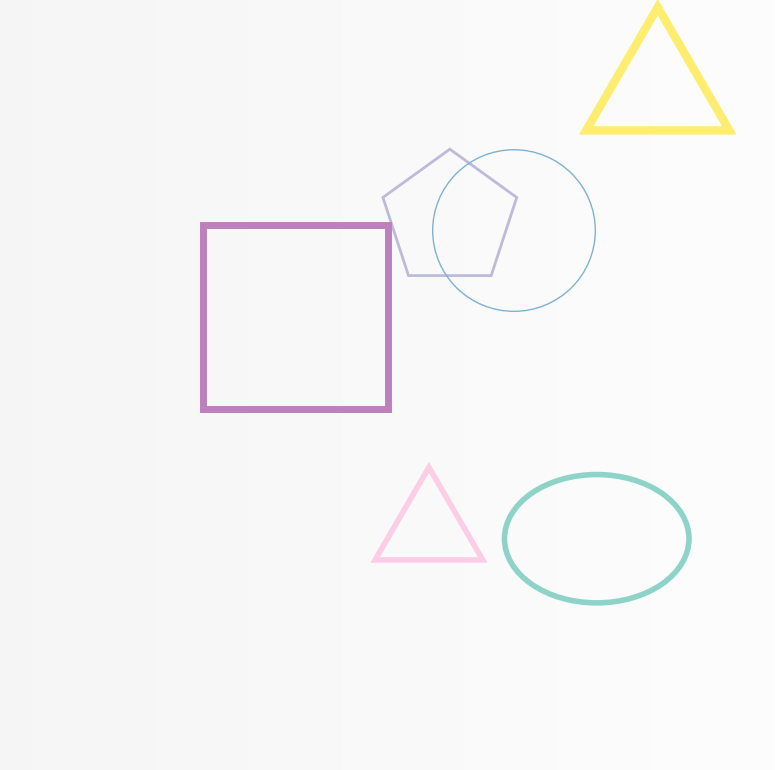[{"shape": "oval", "thickness": 2, "radius": 0.6, "center": [0.77, 0.3]}, {"shape": "pentagon", "thickness": 1, "radius": 0.45, "center": [0.58, 0.716]}, {"shape": "circle", "thickness": 0.5, "radius": 0.52, "center": [0.663, 0.701]}, {"shape": "triangle", "thickness": 2, "radius": 0.4, "center": [0.553, 0.313]}, {"shape": "square", "thickness": 2.5, "radius": 0.6, "center": [0.382, 0.588]}, {"shape": "triangle", "thickness": 3, "radius": 0.53, "center": [0.849, 0.884]}]